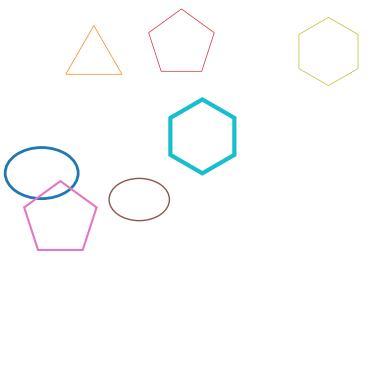[{"shape": "oval", "thickness": 2, "radius": 0.47, "center": [0.108, 0.55]}, {"shape": "triangle", "thickness": 0.5, "radius": 0.42, "center": [0.244, 0.849]}, {"shape": "pentagon", "thickness": 0.5, "radius": 0.45, "center": [0.471, 0.887]}, {"shape": "oval", "thickness": 1, "radius": 0.39, "center": [0.362, 0.482]}, {"shape": "pentagon", "thickness": 1.5, "radius": 0.49, "center": [0.157, 0.431]}, {"shape": "hexagon", "thickness": 0.5, "radius": 0.44, "center": [0.853, 0.866]}, {"shape": "hexagon", "thickness": 3, "radius": 0.48, "center": [0.526, 0.646]}]